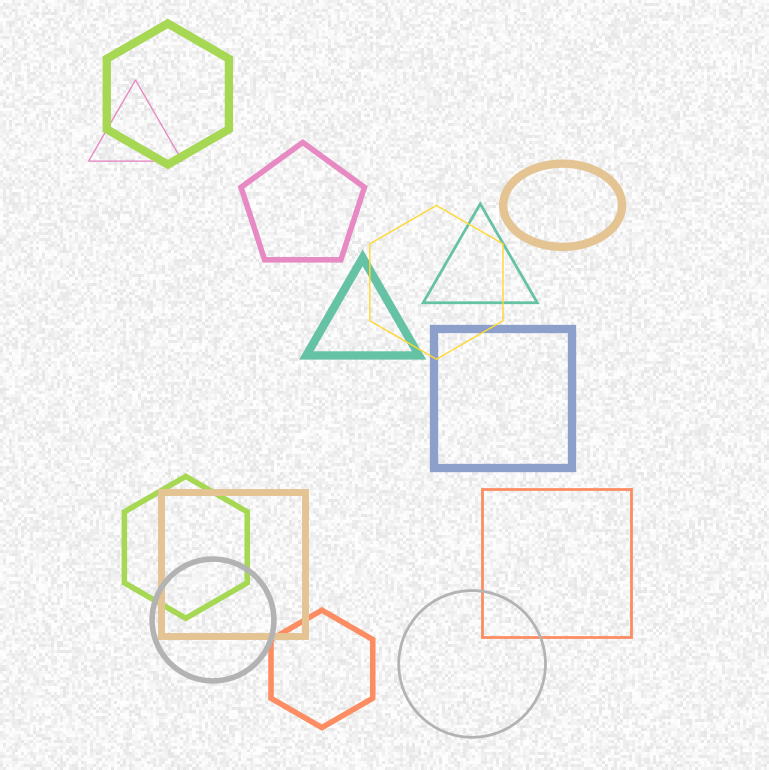[{"shape": "triangle", "thickness": 1, "radius": 0.43, "center": [0.624, 0.65]}, {"shape": "triangle", "thickness": 3, "radius": 0.42, "center": [0.471, 0.581]}, {"shape": "hexagon", "thickness": 2, "radius": 0.38, "center": [0.418, 0.131]}, {"shape": "square", "thickness": 1, "radius": 0.48, "center": [0.723, 0.269]}, {"shape": "square", "thickness": 3, "radius": 0.45, "center": [0.653, 0.483]}, {"shape": "triangle", "thickness": 0.5, "radius": 0.35, "center": [0.176, 0.826]}, {"shape": "pentagon", "thickness": 2, "radius": 0.42, "center": [0.393, 0.731]}, {"shape": "hexagon", "thickness": 3, "radius": 0.46, "center": [0.218, 0.878]}, {"shape": "hexagon", "thickness": 2, "radius": 0.46, "center": [0.241, 0.289]}, {"shape": "hexagon", "thickness": 0.5, "radius": 0.5, "center": [0.567, 0.633]}, {"shape": "oval", "thickness": 3, "radius": 0.39, "center": [0.731, 0.733]}, {"shape": "square", "thickness": 2.5, "radius": 0.47, "center": [0.303, 0.268]}, {"shape": "circle", "thickness": 1, "radius": 0.48, "center": [0.613, 0.138]}, {"shape": "circle", "thickness": 2, "radius": 0.4, "center": [0.277, 0.195]}]